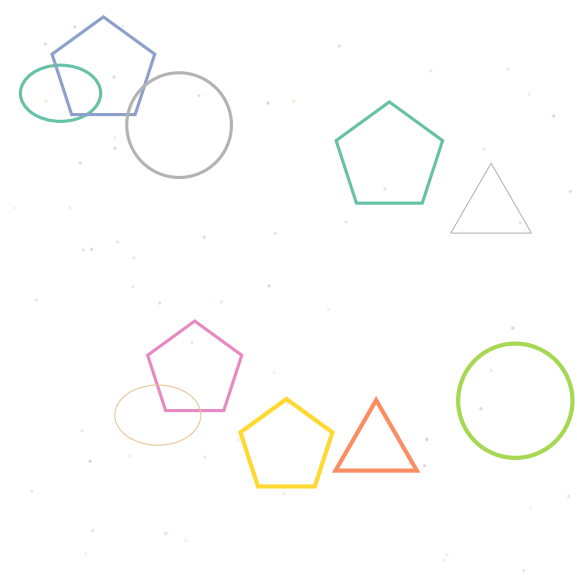[{"shape": "oval", "thickness": 1.5, "radius": 0.35, "center": [0.105, 0.838]}, {"shape": "pentagon", "thickness": 1.5, "radius": 0.48, "center": [0.674, 0.726]}, {"shape": "triangle", "thickness": 2, "radius": 0.41, "center": [0.651, 0.225]}, {"shape": "pentagon", "thickness": 1.5, "radius": 0.47, "center": [0.179, 0.876]}, {"shape": "pentagon", "thickness": 1.5, "radius": 0.43, "center": [0.337, 0.358]}, {"shape": "circle", "thickness": 2, "radius": 0.49, "center": [0.892, 0.305]}, {"shape": "pentagon", "thickness": 2, "radius": 0.42, "center": [0.496, 0.224]}, {"shape": "oval", "thickness": 0.5, "radius": 0.37, "center": [0.273, 0.28]}, {"shape": "circle", "thickness": 1.5, "radius": 0.45, "center": [0.31, 0.782]}, {"shape": "triangle", "thickness": 0.5, "radius": 0.4, "center": [0.85, 0.636]}]